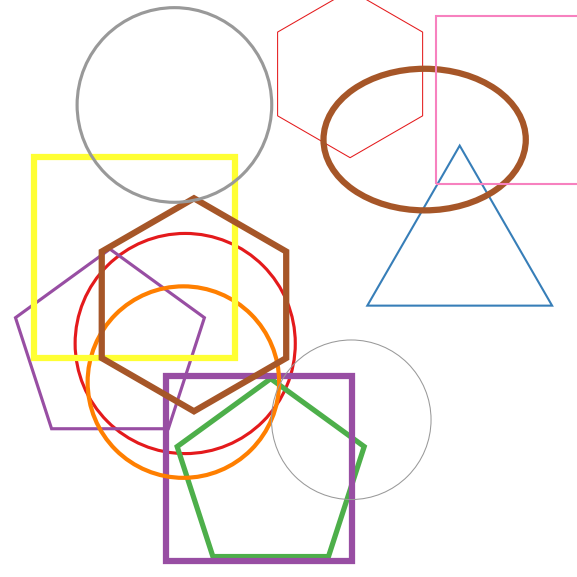[{"shape": "circle", "thickness": 1.5, "radius": 0.95, "center": [0.321, 0.404]}, {"shape": "hexagon", "thickness": 0.5, "radius": 0.72, "center": [0.606, 0.871]}, {"shape": "triangle", "thickness": 1, "radius": 0.92, "center": [0.796, 0.562]}, {"shape": "pentagon", "thickness": 2.5, "radius": 0.85, "center": [0.469, 0.173]}, {"shape": "square", "thickness": 3, "radius": 0.8, "center": [0.448, 0.187]}, {"shape": "pentagon", "thickness": 1.5, "radius": 0.86, "center": [0.19, 0.396]}, {"shape": "circle", "thickness": 2, "radius": 0.83, "center": [0.318, 0.338]}, {"shape": "square", "thickness": 3, "radius": 0.87, "center": [0.233, 0.554]}, {"shape": "hexagon", "thickness": 3, "radius": 0.92, "center": [0.336, 0.471]}, {"shape": "oval", "thickness": 3, "radius": 0.88, "center": [0.735, 0.757]}, {"shape": "square", "thickness": 1, "radius": 0.72, "center": [0.9, 0.826]}, {"shape": "circle", "thickness": 0.5, "radius": 0.69, "center": [0.608, 0.272]}, {"shape": "circle", "thickness": 1.5, "radius": 0.84, "center": [0.302, 0.817]}]